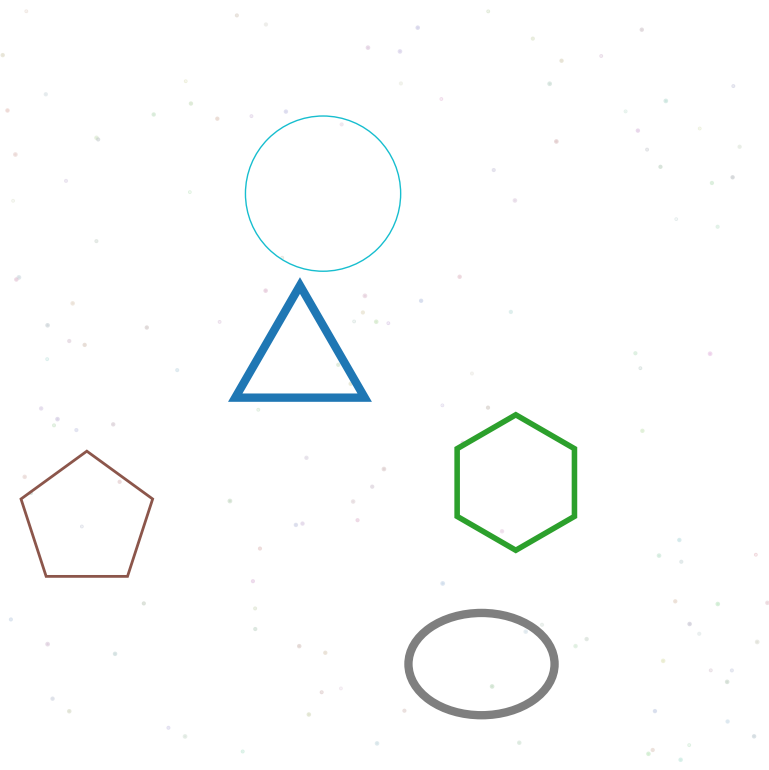[{"shape": "triangle", "thickness": 3, "radius": 0.49, "center": [0.39, 0.532]}, {"shape": "hexagon", "thickness": 2, "radius": 0.44, "center": [0.67, 0.373]}, {"shape": "pentagon", "thickness": 1, "radius": 0.45, "center": [0.113, 0.324]}, {"shape": "oval", "thickness": 3, "radius": 0.47, "center": [0.625, 0.138]}, {"shape": "circle", "thickness": 0.5, "radius": 0.5, "center": [0.42, 0.749]}]